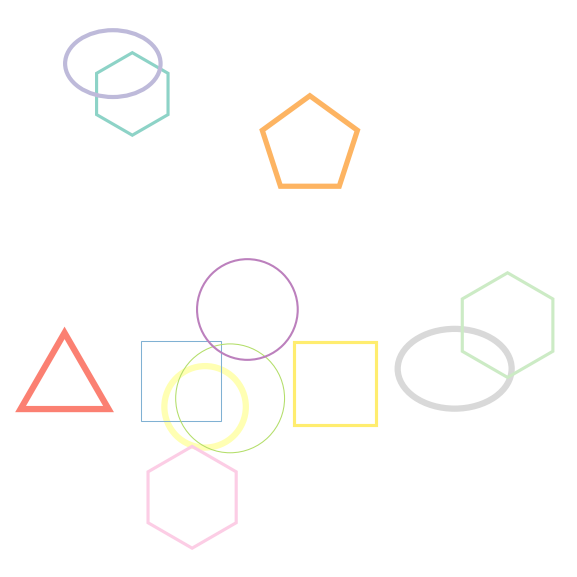[{"shape": "hexagon", "thickness": 1.5, "radius": 0.36, "center": [0.229, 0.836]}, {"shape": "circle", "thickness": 3, "radius": 0.35, "center": [0.355, 0.295]}, {"shape": "oval", "thickness": 2, "radius": 0.41, "center": [0.195, 0.889]}, {"shape": "triangle", "thickness": 3, "radius": 0.44, "center": [0.112, 0.335]}, {"shape": "square", "thickness": 0.5, "radius": 0.35, "center": [0.313, 0.339]}, {"shape": "pentagon", "thickness": 2.5, "radius": 0.43, "center": [0.537, 0.747]}, {"shape": "circle", "thickness": 0.5, "radius": 0.47, "center": [0.398, 0.309]}, {"shape": "hexagon", "thickness": 1.5, "radius": 0.44, "center": [0.333, 0.138]}, {"shape": "oval", "thickness": 3, "radius": 0.49, "center": [0.787, 0.361]}, {"shape": "circle", "thickness": 1, "radius": 0.44, "center": [0.428, 0.463]}, {"shape": "hexagon", "thickness": 1.5, "radius": 0.45, "center": [0.879, 0.436]}, {"shape": "square", "thickness": 1.5, "radius": 0.36, "center": [0.58, 0.336]}]